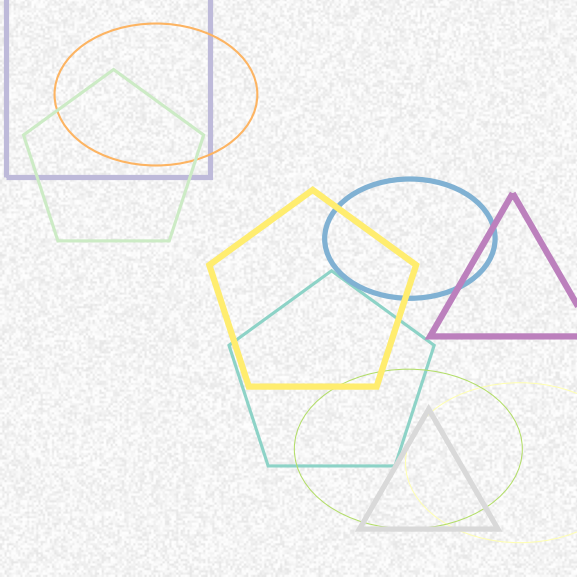[{"shape": "pentagon", "thickness": 1.5, "radius": 0.93, "center": [0.574, 0.343]}, {"shape": "oval", "thickness": 0.5, "radius": 0.99, "center": [0.9, 0.198]}, {"shape": "square", "thickness": 2.5, "radius": 0.88, "center": [0.187, 0.869]}, {"shape": "oval", "thickness": 2.5, "radius": 0.74, "center": [0.71, 0.586]}, {"shape": "oval", "thickness": 1, "radius": 0.88, "center": [0.27, 0.835]}, {"shape": "oval", "thickness": 0.5, "radius": 0.99, "center": [0.707, 0.222]}, {"shape": "triangle", "thickness": 2.5, "radius": 0.69, "center": [0.742, 0.152]}, {"shape": "triangle", "thickness": 3, "radius": 0.83, "center": [0.888, 0.499]}, {"shape": "pentagon", "thickness": 1.5, "radius": 0.82, "center": [0.197, 0.715]}, {"shape": "pentagon", "thickness": 3, "radius": 0.94, "center": [0.542, 0.482]}]